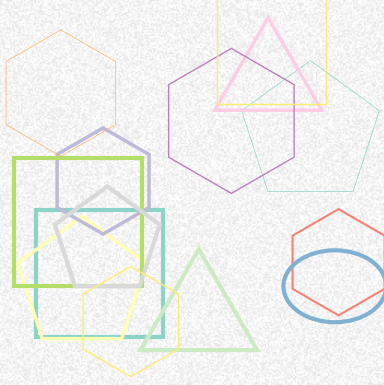[{"shape": "square", "thickness": 3, "radius": 0.82, "center": [0.26, 0.29]}, {"shape": "pentagon", "thickness": 0.5, "radius": 0.94, "center": [0.807, 0.655]}, {"shape": "pentagon", "thickness": 2.5, "radius": 0.88, "center": [0.213, 0.262]}, {"shape": "hexagon", "thickness": 2.5, "radius": 0.69, "center": [0.268, 0.53]}, {"shape": "hexagon", "thickness": 1.5, "radius": 0.69, "center": [0.879, 0.319]}, {"shape": "oval", "thickness": 3, "radius": 0.67, "center": [0.87, 0.256]}, {"shape": "hexagon", "thickness": 0.5, "radius": 0.82, "center": [0.158, 0.758]}, {"shape": "square", "thickness": 3, "radius": 0.83, "center": [0.202, 0.423]}, {"shape": "triangle", "thickness": 2.5, "radius": 0.8, "center": [0.697, 0.794]}, {"shape": "pentagon", "thickness": 3, "radius": 0.72, "center": [0.279, 0.373]}, {"shape": "hexagon", "thickness": 1, "radius": 0.94, "center": [0.601, 0.686]}, {"shape": "triangle", "thickness": 3, "radius": 0.87, "center": [0.516, 0.178]}, {"shape": "square", "thickness": 1, "radius": 0.71, "center": [0.706, 0.871]}, {"shape": "hexagon", "thickness": 1, "radius": 0.72, "center": [0.34, 0.165]}]